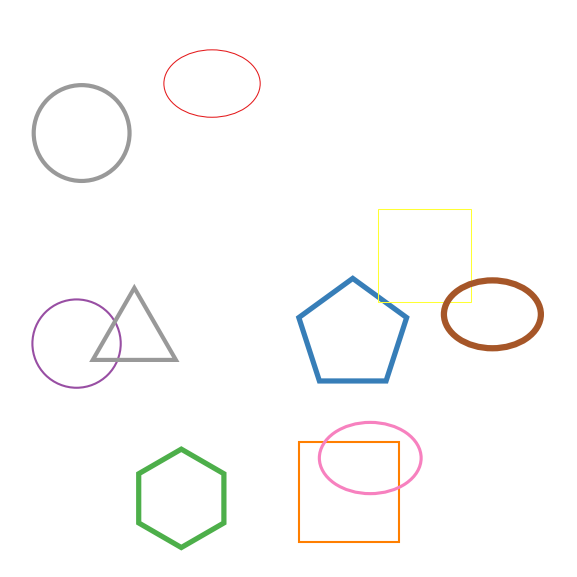[{"shape": "oval", "thickness": 0.5, "radius": 0.42, "center": [0.367, 0.854]}, {"shape": "pentagon", "thickness": 2.5, "radius": 0.49, "center": [0.611, 0.419]}, {"shape": "hexagon", "thickness": 2.5, "radius": 0.43, "center": [0.314, 0.136]}, {"shape": "circle", "thickness": 1, "radius": 0.38, "center": [0.133, 0.404]}, {"shape": "square", "thickness": 1, "radius": 0.43, "center": [0.605, 0.147]}, {"shape": "square", "thickness": 0.5, "radius": 0.4, "center": [0.735, 0.556]}, {"shape": "oval", "thickness": 3, "radius": 0.42, "center": [0.853, 0.455]}, {"shape": "oval", "thickness": 1.5, "radius": 0.44, "center": [0.641, 0.206]}, {"shape": "circle", "thickness": 2, "radius": 0.41, "center": [0.141, 0.769]}, {"shape": "triangle", "thickness": 2, "radius": 0.42, "center": [0.233, 0.417]}]